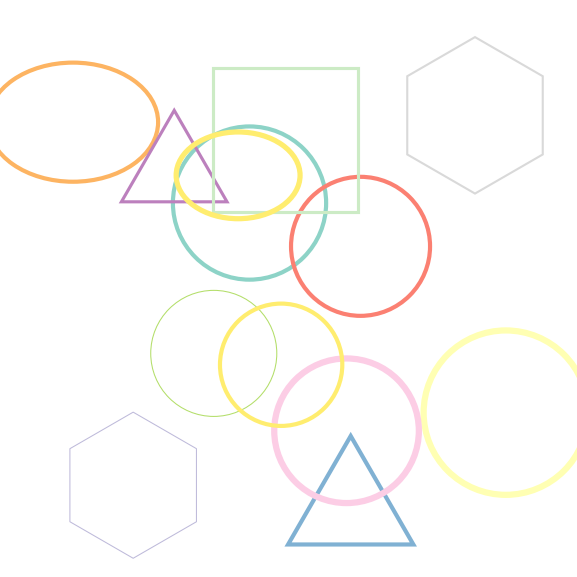[{"shape": "circle", "thickness": 2, "radius": 0.66, "center": [0.432, 0.648]}, {"shape": "circle", "thickness": 3, "radius": 0.71, "center": [0.876, 0.285]}, {"shape": "hexagon", "thickness": 0.5, "radius": 0.63, "center": [0.231, 0.159]}, {"shape": "circle", "thickness": 2, "radius": 0.6, "center": [0.624, 0.573]}, {"shape": "triangle", "thickness": 2, "radius": 0.63, "center": [0.607, 0.119]}, {"shape": "oval", "thickness": 2, "radius": 0.74, "center": [0.126, 0.788]}, {"shape": "circle", "thickness": 0.5, "radius": 0.55, "center": [0.37, 0.387]}, {"shape": "circle", "thickness": 3, "radius": 0.63, "center": [0.6, 0.253]}, {"shape": "hexagon", "thickness": 1, "radius": 0.68, "center": [0.823, 0.799]}, {"shape": "triangle", "thickness": 1.5, "radius": 0.53, "center": [0.302, 0.702]}, {"shape": "square", "thickness": 1.5, "radius": 0.63, "center": [0.494, 0.757]}, {"shape": "circle", "thickness": 2, "radius": 0.53, "center": [0.487, 0.368]}, {"shape": "oval", "thickness": 2.5, "radius": 0.54, "center": [0.412, 0.696]}]